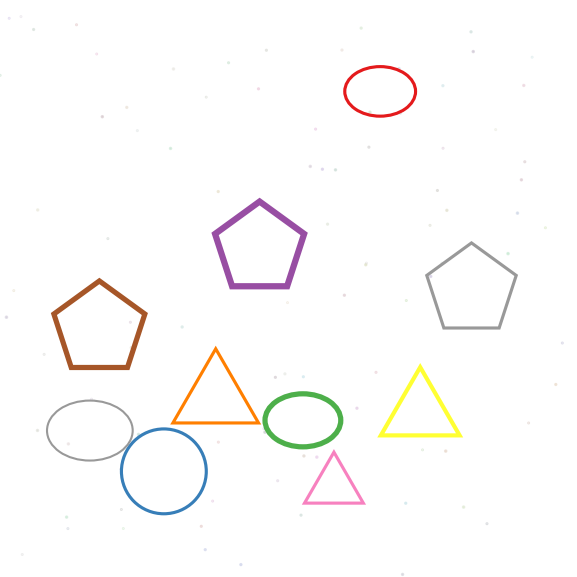[{"shape": "oval", "thickness": 1.5, "radius": 0.31, "center": [0.658, 0.841]}, {"shape": "circle", "thickness": 1.5, "radius": 0.37, "center": [0.284, 0.183]}, {"shape": "oval", "thickness": 2.5, "radius": 0.33, "center": [0.524, 0.271]}, {"shape": "pentagon", "thickness": 3, "radius": 0.41, "center": [0.45, 0.569]}, {"shape": "triangle", "thickness": 1.5, "radius": 0.43, "center": [0.374, 0.31]}, {"shape": "triangle", "thickness": 2, "radius": 0.39, "center": [0.728, 0.285]}, {"shape": "pentagon", "thickness": 2.5, "radius": 0.41, "center": [0.172, 0.43]}, {"shape": "triangle", "thickness": 1.5, "radius": 0.29, "center": [0.578, 0.157]}, {"shape": "pentagon", "thickness": 1.5, "radius": 0.41, "center": [0.816, 0.497]}, {"shape": "oval", "thickness": 1, "radius": 0.37, "center": [0.156, 0.254]}]